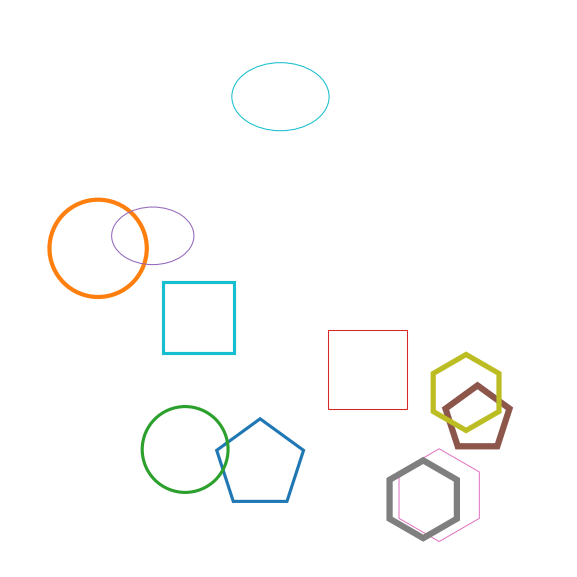[{"shape": "pentagon", "thickness": 1.5, "radius": 0.4, "center": [0.45, 0.195]}, {"shape": "circle", "thickness": 2, "radius": 0.42, "center": [0.17, 0.569]}, {"shape": "circle", "thickness": 1.5, "radius": 0.37, "center": [0.321, 0.221]}, {"shape": "square", "thickness": 0.5, "radius": 0.34, "center": [0.637, 0.36]}, {"shape": "oval", "thickness": 0.5, "radius": 0.36, "center": [0.265, 0.591]}, {"shape": "pentagon", "thickness": 3, "radius": 0.29, "center": [0.827, 0.273]}, {"shape": "hexagon", "thickness": 0.5, "radius": 0.4, "center": [0.76, 0.142]}, {"shape": "hexagon", "thickness": 3, "radius": 0.34, "center": [0.733, 0.135]}, {"shape": "hexagon", "thickness": 2.5, "radius": 0.33, "center": [0.807, 0.32]}, {"shape": "square", "thickness": 1.5, "radius": 0.31, "center": [0.344, 0.449]}, {"shape": "oval", "thickness": 0.5, "radius": 0.42, "center": [0.486, 0.832]}]